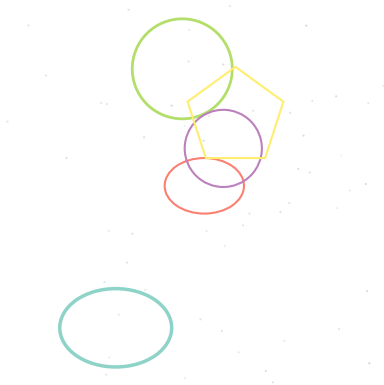[{"shape": "oval", "thickness": 2.5, "radius": 0.73, "center": [0.301, 0.149]}, {"shape": "oval", "thickness": 1.5, "radius": 0.52, "center": [0.531, 0.517]}, {"shape": "circle", "thickness": 2, "radius": 0.65, "center": [0.473, 0.821]}, {"shape": "circle", "thickness": 1.5, "radius": 0.5, "center": [0.58, 0.615]}, {"shape": "pentagon", "thickness": 1.5, "radius": 0.65, "center": [0.612, 0.695]}]